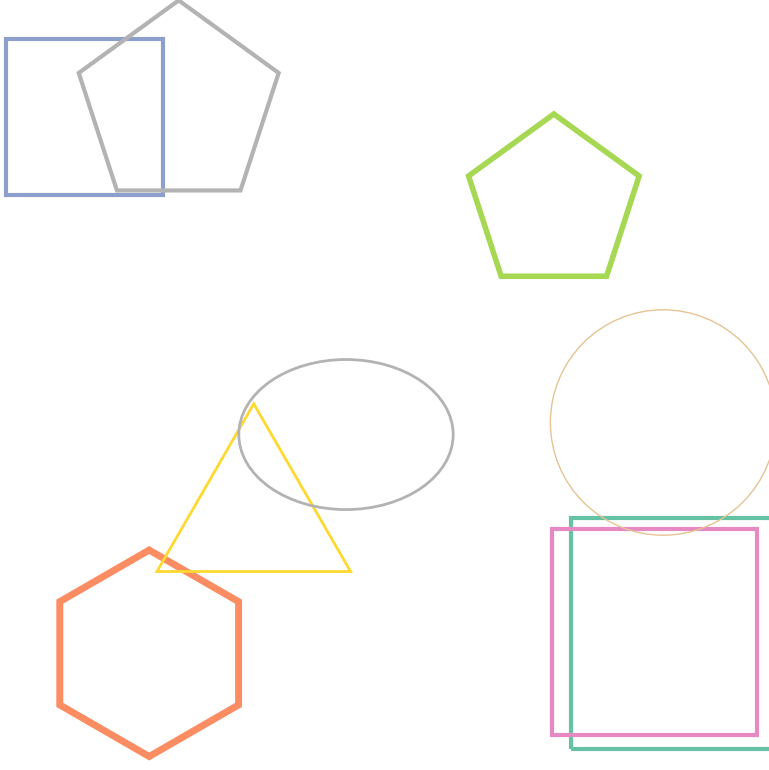[{"shape": "square", "thickness": 1.5, "radius": 0.75, "center": [0.892, 0.177]}, {"shape": "hexagon", "thickness": 2.5, "radius": 0.67, "center": [0.194, 0.152]}, {"shape": "square", "thickness": 1.5, "radius": 0.51, "center": [0.11, 0.848]}, {"shape": "square", "thickness": 1.5, "radius": 0.67, "center": [0.85, 0.18]}, {"shape": "pentagon", "thickness": 2, "radius": 0.58, "center": [0.719, 0.735]}, {"shape": "triangle", "thickness": 1, "radius": 0.73, "center": [0.33, 0.33]}, {"shape": "circle", "thickness": 0.5, "radius": 0.73, "center": [0.861, 0.451]}, {"shape": "oval", "thickness": 1, "radius": 0.7, "center": [0.449, 0.436]}, {"shape": "pentagon", "thickness": 1.5, "radius": 0.68, "center": [0.232, 0.863]}]